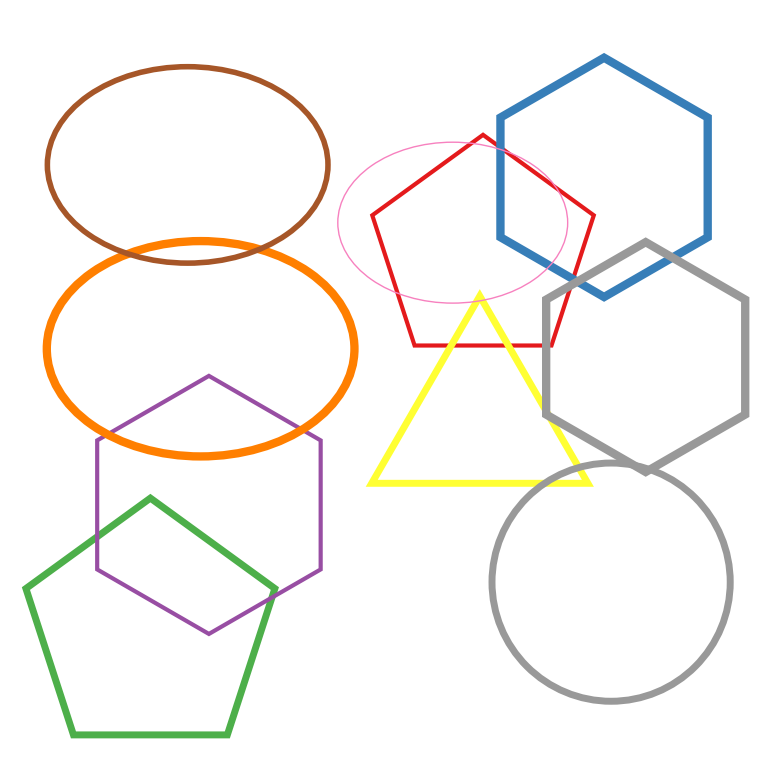[{"shape": "pentagon", "thickness": 1.5, "radius": 0.76, "center": [0.627, 0.674]}, {"shape": "hexagon", "thickness": 3, "radius": 0.78, "center": [0.785, 0.77]}, {"shape": "pentagon", "thickness": 2.5, "radius": 0.85, "center": [0.195, 0.183]}, {"shape": "hexagon", "thickness": 1.5, "radius": 0.84, "center": [0.271, 0.344]}, {"shape": "oval", "thickness": 3, "radius": 1.0, "center": [0.261, 0.547]}, {"shape": "triangle", "thickness": 2.5, "radius": 0.81, "center": [0.623, 0.453]}, {"shape": "oval", "thickness": 2, "radius": 0.91, "center": [0.244, 0.786]}, {"shape": "oval", "thickness": 0.5, "radius": 0.75, "center": [0.588, 0.711]}, {"shape": "circle", "thickness": 2.5, "radius": 0.77, "center": [0.794, 0.244]}, {"shape": "hexagon", "thickness": 3, "radius": 0.75, "center": [0.839, 0.536]}]